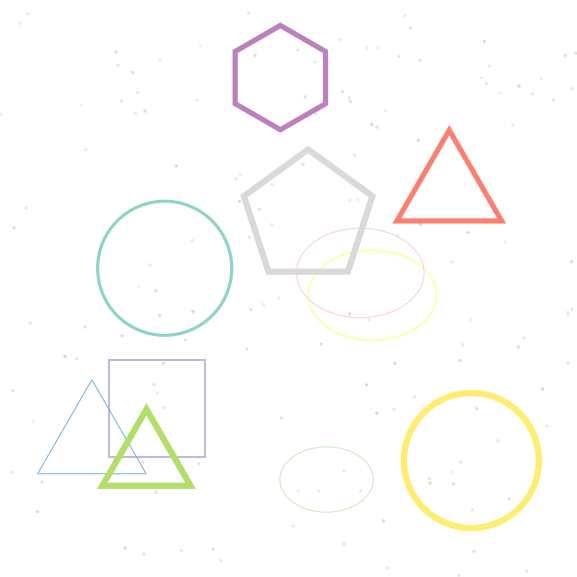[{"shape": "circle", "thickness": 1.5, "radius": 0.58, "center": [0.285, 0.535]}, {"shape": "oval", "thickness": 1, "radius": 0.56, "center": [0.645, 0.488]}, {"shape": "square", "thickness": 1, "radius": 0.42, "center": [0.271, 0.292]}, {"shape": "triangle", "thickness": 2.5, "radius": 0.52, "center": [0.778, 0.669]}, {"shape": "triangle", "thickness": 0.5, "radius": 0.54, "center": [0.159, 0.233]}, {"shape": "triangle", "thickness": 3, "radius": 0.44, "center": [0.254, 0.202]}, {"shape": "oval", "thickness": 0.5, "radius": 0.55, "center": [0.624, 0.526]}, {"shape": "pentagon", "thickness": 3, "radius": 0.58, "center": [0.534, 0.623]}, {"shape": "hexagon", "thickness": 2.5, "radius": 0.45, "center": [0.485, 0.865]}, {"shape": "oval", "thickness": 0.5, "radius": 0.4, "center": [0.565, 0.169]}, {"shape": "circle", "thickness": 3, "radius": 0.58, "center": [0.816, 0.202]}]